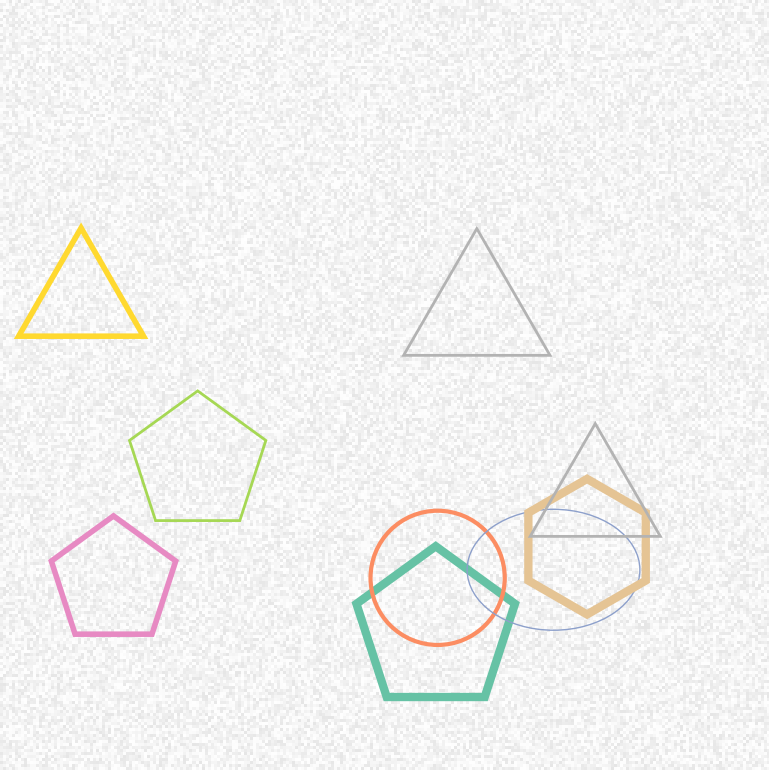[{"shape": "pentagon", "thickness": 3, "radius": 0.54, "center": [0.566, 0.182]}, {"shape": "circle", "thickness": 1.5, "radius": 0.44, "center": [0.568, 0.25]}, {"shape": "oval", "thickness": 0.5, "radius": 0.56, "center": [0.719, 0.26]}, {"shape": "pentagon", "thickness": 2, "radius": 0.42, "center": [0.147, 0.245]}, {"shape": "pentagon", "thickness": 1, "radius": 0.47, "center": [0.257, 0.399]}, {"shape": "triangle", "thickness": 2, "radius": 0.47, "center": [0.105, 0.61]}, {"shape": "hexagon", "thickness": 3, "radius": 0.44, "center": [0.762, 0.29]}, {"shape": "triangle", "thickness": 1, "radius": 0.49, "center": [0.773, 0.352]}, {"shape": "triangle", "thickness": 1, "radius": 0.55, "center": [0.619, 0.593]}]